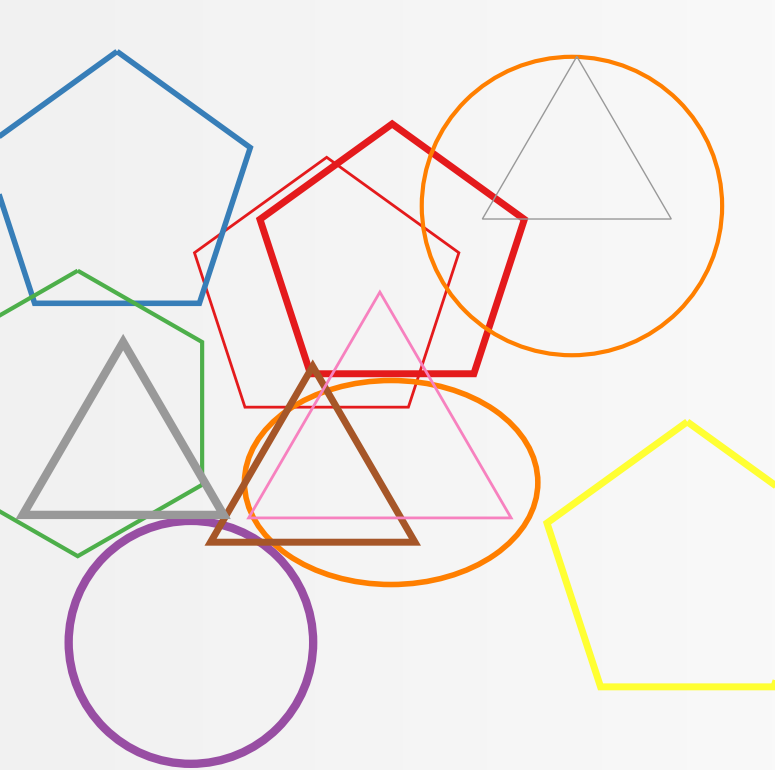[{"shape": "pentagon", "thickness": 2.5, "radius": 0.9, "center": [0.506, 0.66]}, {"shape": "pentagon", "thickness": 1, "radius": 0.9, "center": [0.422, 0.616]}, {"shape": "pentagon", "thickness": 2, "radius": 0.9, "center": [0.151, 0.752]}, {"shape": "hexagon", "thickness": 1.5, "radius": 0.93, "center": [0.1, 0.463]}, {"shape": "circle", "thickness": 3, "radius": 0.79, "center": [0.246, 0.166]}, {"shape": "oval", "thickness": 2, "radius": 0.95, "center": [0.505, 0.373]}, {"shape": "circle", "thickness": 1.5, "radius": 0.97, "center": [0.738, 0.732]}, {"shape": "pentagon", "thickness": 2.5, "radius": 0.95, "center": [0.887, 0.262]}, {"shape": "triangle", "thickness": 2.5, "radius": 0.76, "center": [0.404, 0.372]}, {"shape": "triangle", "thickness": 1, "radius": 0.98, "center": [0.49, 0.425]}, {"shape": "triangle", "thickness": 0.5, "radius": 0.7, "center": [0.744, 0.786]}, {"shape": "triangle", "thickness": 3, "radius": 0.75, "center": [0.159, 0.406]}]